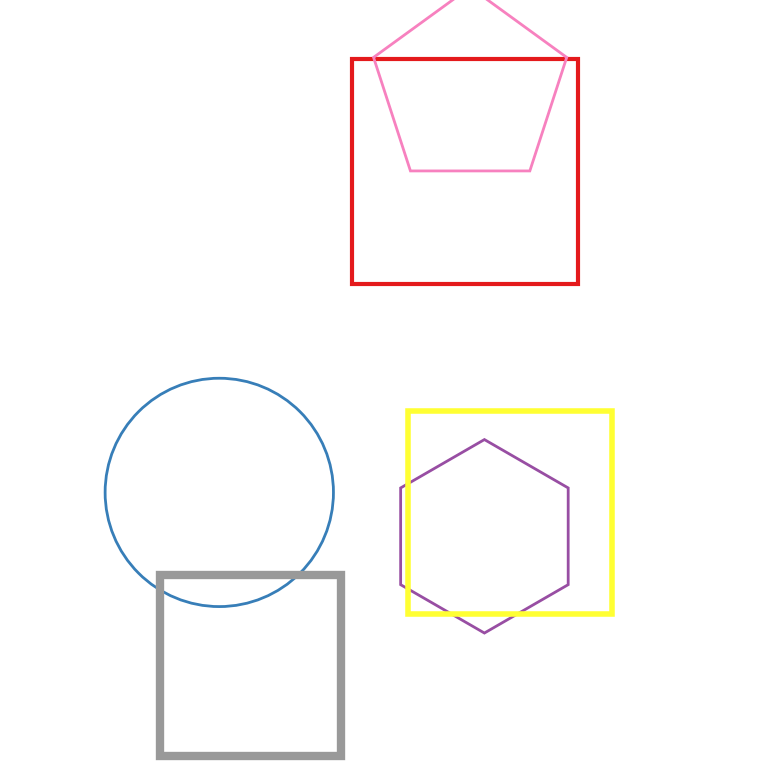[{"shape": "square", "thickness": 1.5, "radius": 0.73, "center": [0.604, 0.777]}, {"shape": "circle", "thickness": 1, "radius": 0.74, "center": [0.285, 0.361]}, {"shape": "hexagon", "thickness": 1, "radius": 0.63, "center": [0.629, 0.304]}, {"shape": "square", "thickness": 2, "radius": 0.66, "center": [0.662, 0.335]}, {"shape": "pentagon", "thickness": 1, "radius": 0.66, "center": [0.611, 0.885]}, {"shape": "square", "thickness": 3, "radius": 0.59, "center": [0.325, 0.136]}]